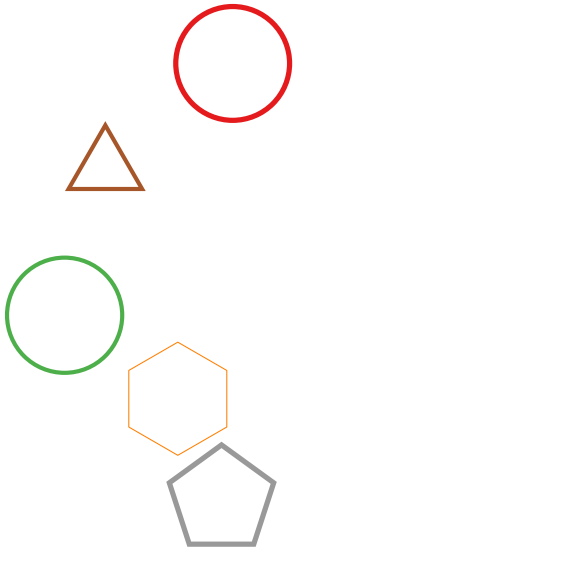[{"shape": "circle", "thickness": 2.5, "radius": 0.49, "center": [0.403, 0.889]}, {"shape": "circle", "thickness": 2, "radius": 0.5, "center": [0.112, 0.453]}, {"shape": "hexagon", "thickness": 0.5, "radius": 0.49, "center": [0.308, 0.309]}, {"shape": "triangle", "thickness": 2, "radius": 0.37, "center": [0.182, 0.709]}, {"shape": "pentagon", "thickness": 2.5, "radius": 0.48, "center": [0.384, 0.134]}]